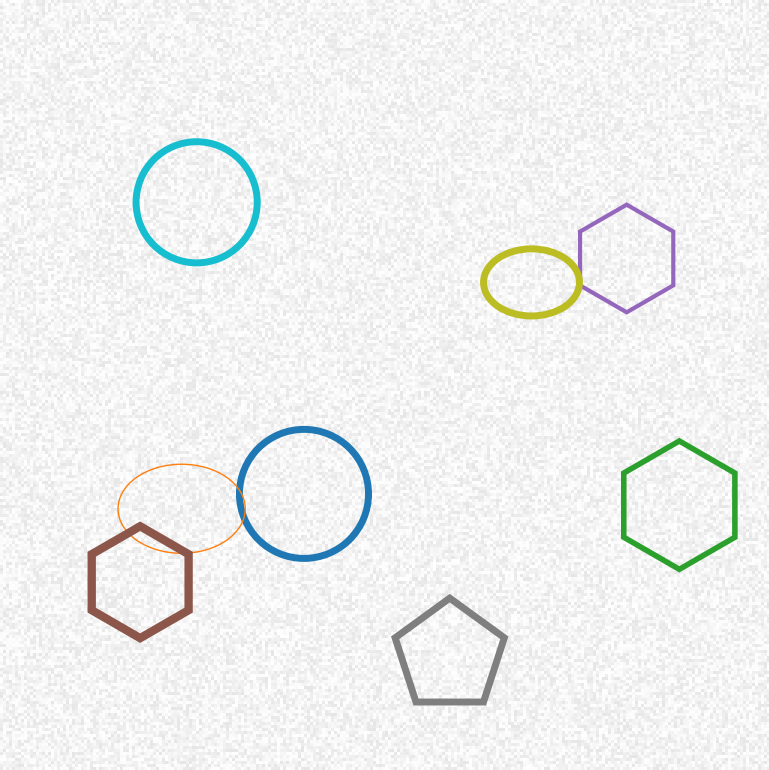[{"shape": "circle", "thickness": 2.5, "radius": 0.42, "center": [0.395, 0.359]}, {"shape": "oval", "thickness": 0.5, "radius": 0.41, "center": [0.236, 0.339]}, {"shape": "hexagon", "thickness": 2, "radius": 0.42, "center": [0.882, 0.344]}, {"shape": "hexagon", "thickness": 1.5, "radius": 0.35, "center": [0.814, 0.664]}, {"shape": "hexagon", "thickness": 3, "radius": 0.36, "center": [0.182, 0.244]}, {"shape": "pentagon", "thickness": 2.5, "radius": 0.37, "center": [0.584, 0.149]}, {"shape": "oval", "thickness": 2.5, "radius": 0.31, "center": [0.69, 0.633]}, {"shape": "circle", "thickness": 2.5, "radius": 0.39, "center": [0.255, 0.737]}]